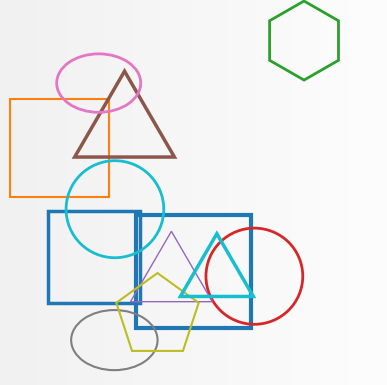[{"shape": "square", "thickness": 3, "radius": 0.74, "center": [0.5, 0.295]}, {"shape": "square", "thickness": 2.5, "radius": 0.6, "center": [0.243, 0.333]}, {"shape": "square", "thickness": 1.5, "radius": 0.64, "center": [0.154, 0.616]}, {"shape": "hexagon", "thickness": 2, "radius": 0.51, "center": [0.785, 0.895]}, {"shape": "circle", "thickness": 2, "radius": 0.62, "center": [0.656, 0.283]}, {"shape": "triangle", "thickness": 1, "radius": 0.61, "center": [0.442, 0.277]}, {"shape": "triangle", "thickness": 2.5, "radius": 0.74, "center": [0.321, 0.666]}, {"shape": "oval", "thickness": 2, "radius": 0.54, "center": [0.255, 0.784]}, {"shape": "oval", "thickness": 1.5, "radius": 0.56, "center": [0.295, 0.117]}, {"shape": "pentagon", "thickness": 1.5, "radius": 0.56, "center": [0.406, 0.179]}, {"shape": "circle", "thickness": 2, "radius": 0.63, "center": [0.297, 0.457]}, {"shape": "triangle", "thickness": 2.5, "radius": 0.54, "center": [0.56, 0.284]}]